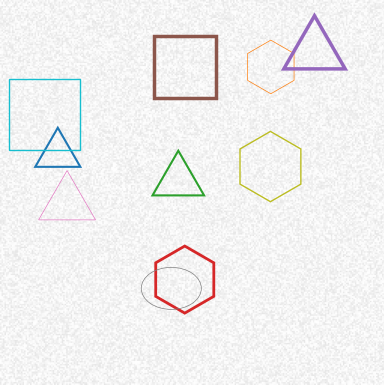[{"shape": "triangle", "thickness": 1.5, "radius": 0.34, "center": [0.15, 0.6]}, {"shape": "hexagon", "thickness": 0.5, "radius": 0.35, "center": [0.703, 0.826]}, {"shape": "triangle", "thickness": 1.5, "radius": 0.39, "center": [0.463, 0.531]}, {"shape": "hexagon", "thickness": 2, "radius": 0.44, "center": [0.48, 0.274]}, {"shape": "triangle", "thickness": 2.5, "radius": 0.46, "center": [0.817, 0.867]}, {"shape": "square", "thickness": 2.5, "radius": 0.4, "center": [0.481, 0.826]}, {"shape": "triangle", "thickness": 0.5, "radius": 0.43, "center": [0.174, 0.472]}, {"shape": "oval", "thickness": 0.5, "radius": 0.39, "center": [0.445, 0.251]}, {"shape": "hexagon", "thickness": 1, "radius": 0.46, "center": [0.702, 0.567]}, {"shape": "square", "thickness": 1, "radius": 0.46, "center": [0.115, 0.703]}]